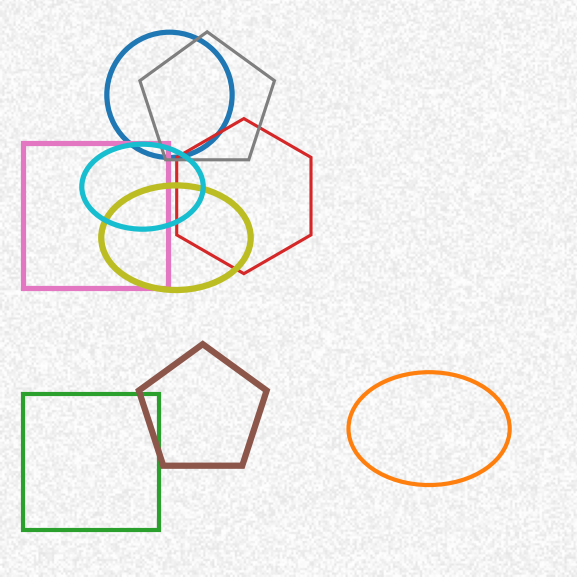[{"shape": "circle", "thickness": 2.5, "radius": 0.54, "center": [0.293, 0.835]}, {"shape": "oval", "thickness": 2, "radius": 0.7, "center": [0.743, 0.257]}, {"shape": "square", "thickness": 2, "radius": 0.59, "center": [0.158, 0.199]}, {"shape": "hexagon", "thickness": 1.5, "radius": 0.67, "center": [0.422, 0.66]}, {"shape": "pentagon", "thickness": 3, "radius": 0.58, "center": [0.351, 0.287]}, {"shape": "square", "thickness": 2.5, "radius": 0.63, "center": [0.165, 0.626]}, {"shape": "pentagon", "thickness": 1.5, "radius": 0.61, "center": [0.359, 0.822]}, {"shape": "oval", "thickness": 3, "radius": 0.65, "center": [0.305, 0.588]}, {"shape": "oval", "thickness": 2.5, "radius": 0.53, "center": [0.247, 0.676]}]